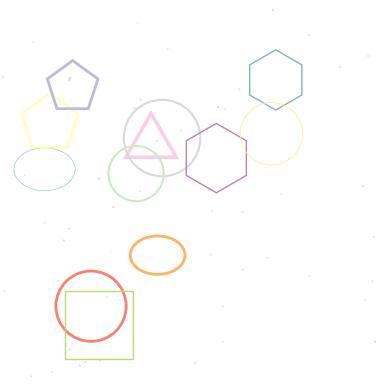[{"shape": "oval", "thickness": 0.5, "radius": 0.4, "center": [0.116, 0.56]}, {"shape": "pentagon", "thickness": 1.5, "radius": 0.39, "center": [0.13, 0.68]}, {"shape": "pentagon", "thickness": 2, "radius": 0.35, "center": [0.189, 0.774]}, {"shape": "circle", "thickness": 2, "radius": 0.46, "center": [0.237, 0.205]}, {"shape": "hexagon", "thickness": 1, "radius": 0.39, "center": [0.716, 0.792]}, {"shape": "oval", "thickness": 2, "radius": 0.36, "center": [0.409, 0.337]}, {"shape": "square", "thickness": 1, "radius": 0.44, "center": [0.257, 0.156]}, {"shape": "triangle", "thickness": 2.5, "radius": 0.38, "center": [0.392, 0.629]}, {"shape": "circle", "thickness": 1.5, "radius": 0.5, "center": [0.421, 0.641]}, {"shape": "hexagon", "thickness": 1, "radius": 0.45, "center": [0.562, 0.589]}, {"shape": "circle", "thickness": 1.5, "radius": 0.36, "center": [0.354, 0.549]}, {"shape": "circle", "thickness": 0.5, "radius": 0.4, "center": [0.705, 0.653]}]